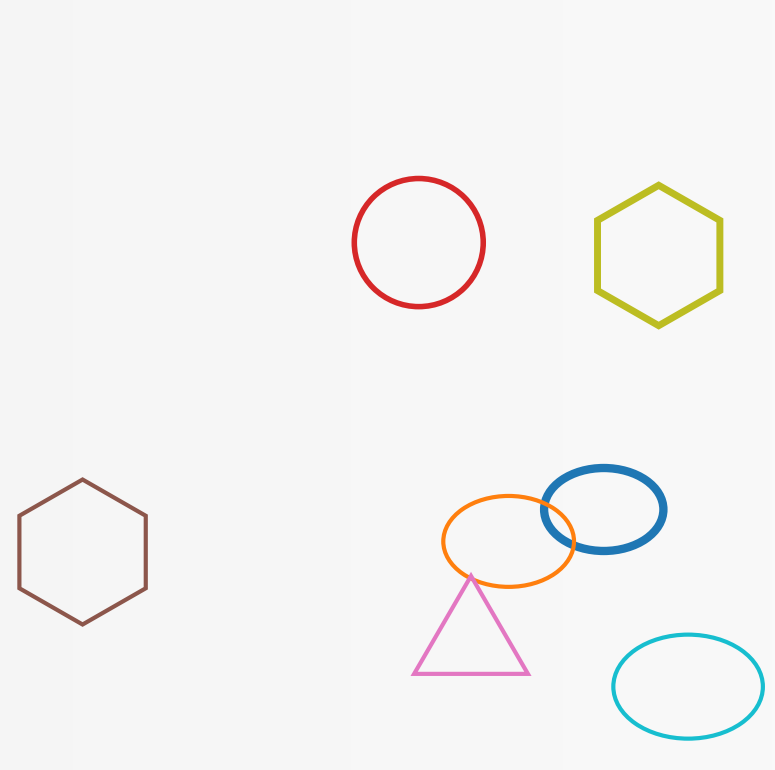[{"shape": "oval", "thickness": 3, "radius": 0.38, "center": [0.779, 0.338]}, {"shape": "oval", "thickness": 1.5, "radius": 0.42, "center": [0.656, 0.297]}, {"shape": "circle", "thickness": 2, "radius": 0.42, "center": [0.54, 0.685]}, {"shape": "hexagon", "thickness": 1.5, "radius": 0.47, "center": [0.107, 0.283]}, {"shape": "triangle", "thickness": 1.5, "radius": 0.42, "center": [0.608, 0.167]}, {"shape": "hexagon", "thickness": 2.5, "radius": 0.46, "center": [0.85, 0.668]}, {"shape": "oval", "thickness": 1.5, "radius": 0.48, "center": [0.888, 0.108]}]